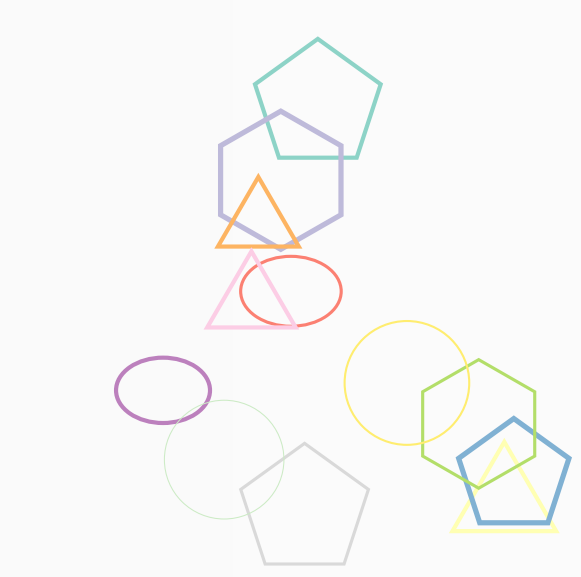[{"shape": "pentagon", "thickness": 2, "radius": 0.57, "center": [0.547, 0.818]}, {"shape": "triangle", "thickness": 2, "radius": 0.51, "center": [0.868, 0.131]}, {"shape": "hexagon", "thickness": 2.5, "radius": 0.6, "center": [0.483, 0.687]}, {"shape": "oval", "thickness": 1.5, "radius": 0.43, "center": [0.501, 0.495]}, {"shape": "pentagon", "thickness": 2.5, "radius": 0.5, "center": [0.884, 0.175]}, {"shape": "triangle", "thickness": 2, "radius": 0.4, "center": [0.444, 0.612]}, {"shape": "hexagon", "thickness": 1.5, "radius": 0.56, "center": [0.824, 0.265]}, {"shape": "triangle", "thickness": 2, "radius": 0.44, "center": [0.433, 0.476]}, {"shape": "pentagon", "thickness": 1.5, "radius": 0.58, "center": [0.524, 0.116]}, {"shape": "oval", "thickness": 2, "radius": 0.4, "center": [0.28, 0.323]}, {"shape": "circle", "thickness": 0.5, "radius": 0.51, "center": [0.386, 0.203]}, {"shape": "circle", "thickness": 1, "radius": 0.54, "center": [0.7, 0.336]}]